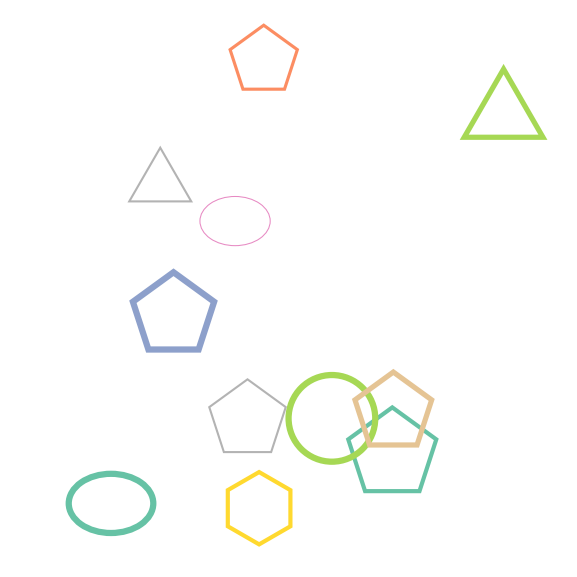[{"shape": "pentagon", "thickness": 2, "radius": 0.4, "center": [0.679, 0.214]}, {"shape": "oval", "thickness": 3, "radius": 0.37, "center": [0.192, 0.127]}, {"shape": "pentagon", "thickness": 1.5, "radius": 0.31, "center": [0.457, 0.894]}, {"shape": "pentagon", "thickness": 3, "radius": 0.37, "center": [0.3, 0.454]}, {"shape": "oval", "thickness": 0.5, "radius": 0.3, "center": [0.407, 0.616]}, {"shape": "triangle", "thickness": 2.5, "radius": 0.39, "center": [0.872, 0.801]}, {"shape": "circle", "thickness": 3, "radius": 0.38, "center": [0.575, 0.275]}, {"shape": "hexagon", "thickness": 2, "radius": 0.31, "center": [0.449, 0.119]}, {"shape": "pentagon", "thickness": 2.5, "radius": 0.35, "center": [0.681, 0.285]}, {"shape": "pentagon", "thickness": 1, "radius": 0.35, "center": [0.429, 0.273]}, {"shape": "triangle", "thickness": 1, "radius": 0.31, "center": [0.277, 0.681]}]